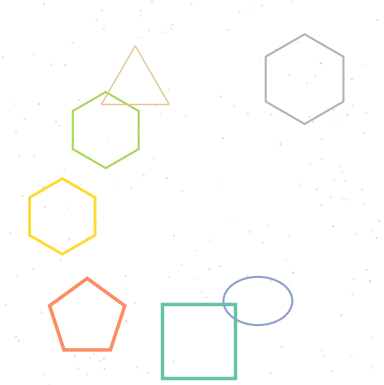[{"shape": "square", "thickness": 2.5, "radius": 0.48, "center": [0.516, 0.114]}, {"shape": "pentagon", "thickness": 2.5, "radius": 0.51, "center": [0.226, 0.174]}, {"shape": "oval", "thickness": 1.5, "radius": 0.45, "center": [0.67, 0.218]}, {"shape": "hexagon", "thickness": 1.5, "radius": 0.49, "center": [0.275, 0.662]}, {"shape": "hexagon", "thickness": 2, "radius": 0.49, "center": [0.162, 0.438]}, {"shape": "triangle", "thickness": 1, "radius": 0.51, "center": [0.351, 0.779]}, {"shape": "hexagon", "thickness": 1.5, "radius": 0.58, "center": [0.791, 0.794]}]